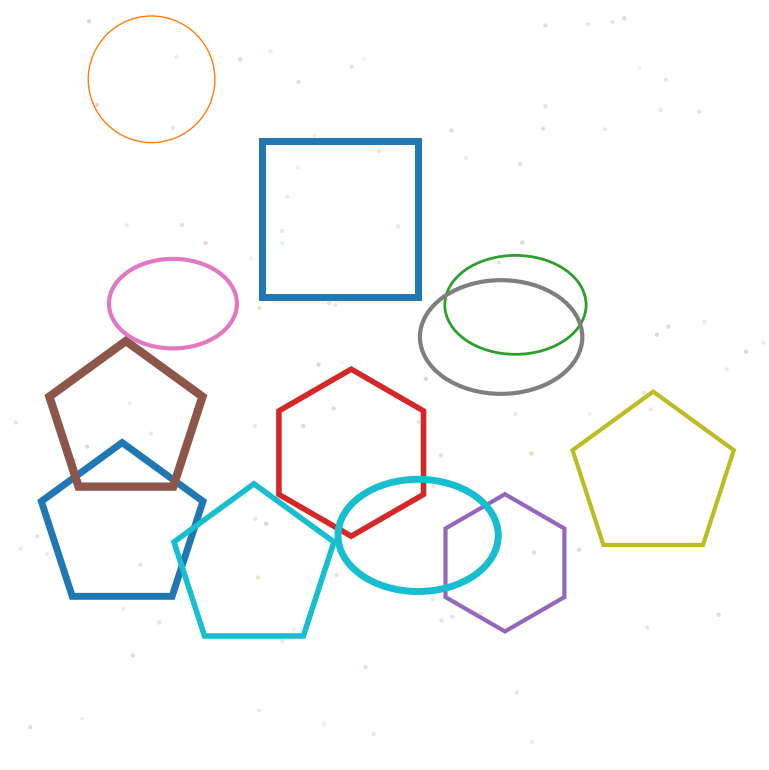[{"shape": "square", "thickness": 2.5, "radius": 0.51, "center": [0.442, 0.715]}, {"shape": "pentagon", "thickness": 2.5, "radius": 0.55, "center": [0.159, 0.315]}, {"shape": "circle", "thickness": 0.5, "radius": 0.41, "center": [0.197, 0.897]}, {"shape": "oval", "thickness": 1, "radius": 0.46, "center": [0.669, 0.604]}, {"shape": "hexagon", "thickness": 2, "radius": 0.54, "center": [0.456, 0.412]}, {"shape": "hexagon", "thickness": 1.5, "radius": 0.45, "center": [0.656, 0.269]}, {"shape": "pentagon", "thickness": 3, "radius": 0.52, "center": [0.164, 0.453]}, {"shape": "oval", "thickness": 1.5, "radius": 0.42, "center": [0.225, 0.606]}, {"shape": "oval", "thickness": 1.5, "radius": 0.53, "center": [0.651, 0.562]}, {"shape": "pentagon", "thickness": 1.5, "radius": 0.55, "center": [0.848, 0.381]}, {"shape": "oval", "thickness": 2.5, "radius": 0.52, "center": [0.543, 0.305]}, {"shape": "pentagon", "thickness": 2, "radius": 0.55, "center": [0.33, 0.262]}]